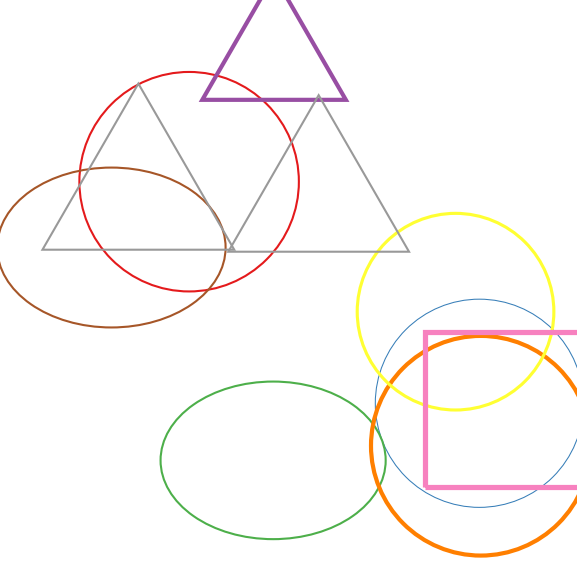[{"shape": "circle", "thickness": 1, "radius": 0.95, "center": [0.327, 0.685]}, {"shape": "circle", "thickness": 0.5, "radius": 0.9, "center": [0.83, 0.301]}, {"shape": "oval", "thickness": 1, "radius": 0.97, "center": [0.473, 0.202]}, {"shape": "triangle", "thickness": 2, "radius": 0.72, "center": [0.475, 0.898]}, {"shape": "circle", "thickness": 2, "radius": 0.95, "center": [0.833, 0.227]}, {"shape": "circle", "thickness": 1.5, "radius": 0.85, "center": [0.789, 0.459]}, {"shape": "oval", "thickness": 1, "radius": 0.99, "center": [0.193, 0.571]}, {"shape": "square", "thickness": 2.5, "radius": 0.67, "center": [0.87, 0.291]}, {"shape": "triangle", "thickness": 1, "radius": 0.9, "center": [0.552, 0.654]}, {"shape": "triangle", "thickness": 1, "radius": 0.96, "center": [0.24, 0.663]}]